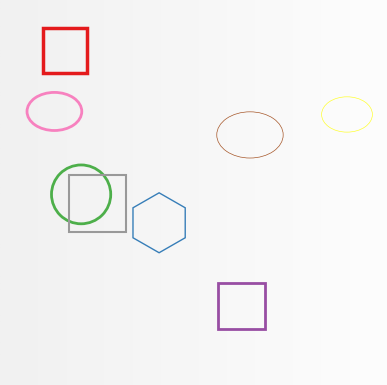[{"shape": "square", "thickness": 2.5, "radius": 0.29, "center": [0.168, 0.869]}, {"shape": "hexagon", "thickness": 1, "radius": 0.39, "center": [0.411, 0.421]}, {"shape": "circle", "thickness": 2, "radius": 0.38, "center": [0.209, 0.495]}, {"shape": "square", "thickness": 2, "radius": 0.3, "center": [0.623, 0.205]}, {"shape": "oval", "thickness": 0.5, "radius": 0.33, "center": [0.895, 0.703]}, {"shape": "oval", "thickness": 0.5, "radius": 0.43, "center": [0.645, 0.65]}, {"shape": "oval", "thickness": 2, "radius": 0.35, "center": [0.14, 0.711]}, {"shape": "square", "thickness": 1.5, "radius": 0.37, "center": [0.252, 0.472]}]